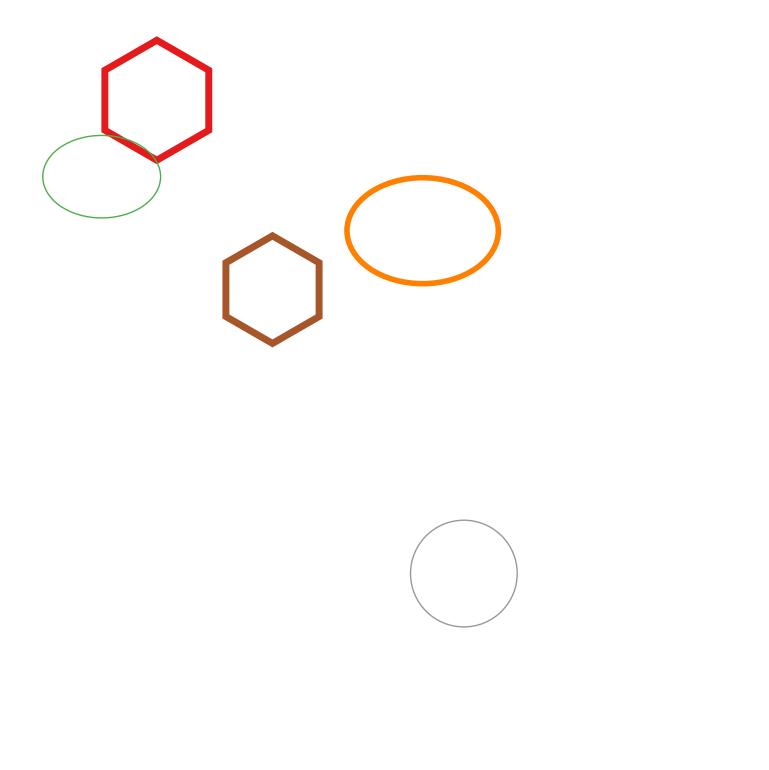[{"shape": "hexagon", "thickness": 2.5, "radius": 0.39, "center": [0.204, 0.87]}, {"shape": "oval", "thickness": 0.5, "radius": 0.38, "center": [0.132, 0.771]}, {"shape": "oval", "thickness": 2, "radius": 0.49, "center": [0.549, 0.7]}, {"shape": "hexagon", "thickness": 2.5, "radius": 0.35, "center": [0.354, 0.624]}, {"shape": "circle", "thickness": 0.5, "radius": 0.35, "center": [0.602, 0.255]}]